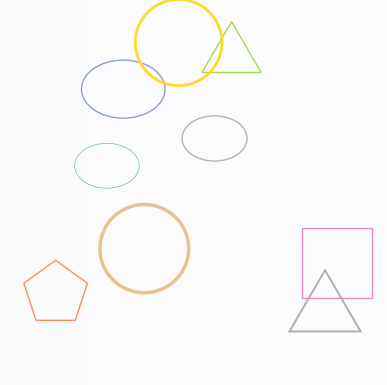[{"shape": "oval", "thickness": 0.5, "radius": 0.42, "center": [0.276, 0.569]}, {"shape": "pentagon", "thickness": 1, "radius": 0.43, "center": [0.144, 0.238]}, {"shape": "oval", "thickness": 1, "radius": 0.54, "center": [0.318, 0.769]}, {"shape": "square", "thickness": 1, "radius": 0.45, "center": [0.869, 0.317]}, {"shape": "triangle", "thickness": 1, "radius": 0.44, "center": [0.598, 0.856]}, {"shape": "circle", "thickness": 2, "radius": 0.56, "center": [0.461, 0.89]}, {"shape": "circle", "thickness": 2.5, "radius": 0.57, "center": [0.372, 0.354]}, {"shape": "triangle", "thickness": 1.5, "radius": 0.53, "center": [0.839, 0.192]}, {"shape": "oval", "thickness": 1, "radius": 0.42, "center": [0.554, 0.64]}]